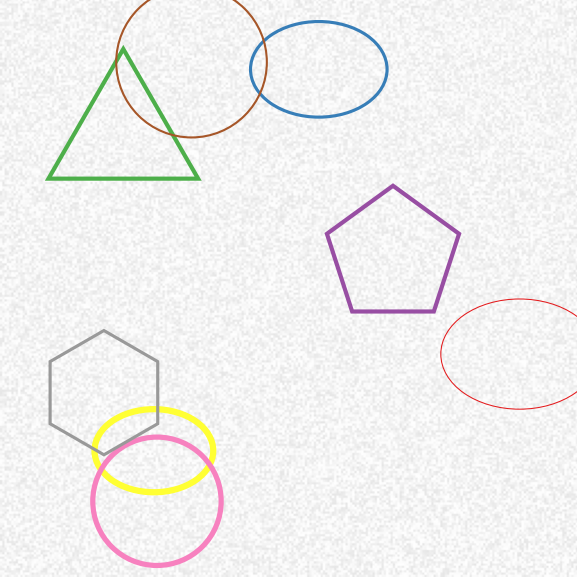[{"shape": "oval", "thickness": 0.5, "radius": 0.68, "center": [0.9, 0.386]}, {"shape": "oval", "thickness": 1.5, "radius": 0.59, "center": [0.552, 0.879]}, {"shape": "triangle", "thickness": 2, "radius": 0.75, "center": [0.214, 0.765]}, {"shape": "pentagon", "thickness": 2, "radius": 0.6, "center": [0.681, 0.557]}, {"shape": "oval", "thickness": 3, "radius": 0.51, "center": [0.266, 0.219]}, {"shape": "circle", "thickness": 1, "radius": 0.65, "center": [0.332, 0.892]}, {"shape": "circle", "thickness": 2.5, "radius": 0.56, "center": [0.272, 0.131]}, {"shape": "hexagon", "thickness": 1.5, "radius": 0.54, "center": [0.18, 0.319]}]